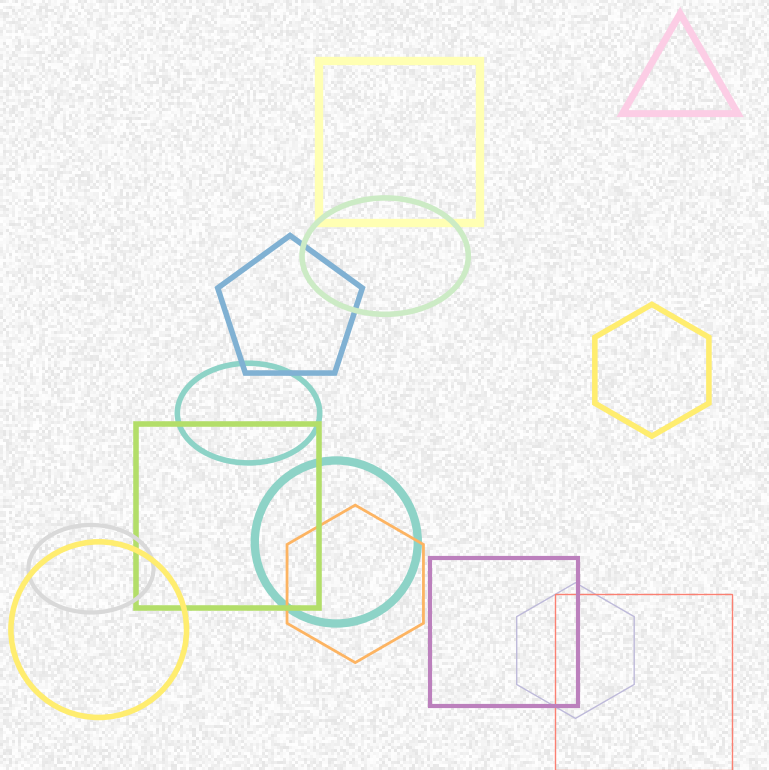[{"shape": "circle", "thickness": 3, "radius": 0.53, "center": [0.437, 0.296]}, {"shape": "oval", "thickness": 2, "radius": 0.46, "center": [0.323, 0.464]}, {"shape": "square", "thickness": 3, "radius": 0.53, "center": [0.519, 0.815]}, {"shape": "hexagon", "thickness": 0.5, "radius": 0.44, "center": [0.747, 0.155]}, {"shape": "square", "thickness": 0.5, "radius": 0.57, "center": [0.835, 0.114]}, {"shape": "pentagon", "thickness": 2, "radius": 0.49, "center": [0.377, 0.595]}, {"shape": "hexagon", "thickness": 1, "radius": 0.51, "center": [0.461, 0.242]}, {"shape": "square", "thickness": 2, "radius": 0.6, "center": [0.296, 0.33]}, {"shape": "triangle", "thickness": 2.5, "radius": 0.43, "center": [0.883, 0.896]}, {"shape": "oval", "thickness": 1.5, "radius": 0.41, "center": [0.118, 0.261]}, {"shape": "square", "thickness": 1.5, "radius": 0.48, "center": [0.654, 0.179]}, {"shape": "oval", "thickness": 2, "radius": 0.54, "center": [0.5, 0.667]}, {"shape": "circle", "thickness": 2, "radius": 0.57, "center": [0.128, 0.182]}, {"shape": "hexagon", "thickness": 2, "radius": 0.43, "center": [0.847, 0.519]}]